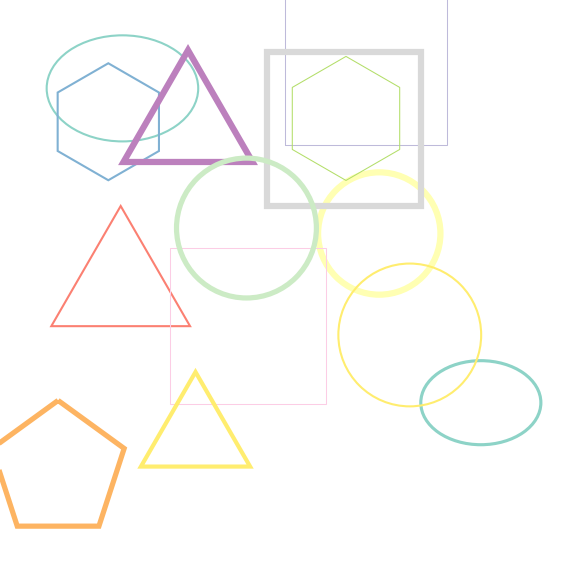[{"shape": "oval", "thickness": 1, "radius": 0.66, "center": [0.212, 0.846]}, {"shape": "oval", "thickness": 1.5, "radius": 0.52, "center": [0.833, 0.302]}, {"shape": "circle", "thickness": 3, "radius": 0.53, "center": [0.657, 0.595]}, {"shape": "square", "thickness": 0.5, "radius": 0.7, "center": [0.633, 0.888]}, {"shape": "triangle", "thickness": 1, "radius": 0.69, "center": [0.209, 0.504]}, {"shape": "hexagon", "thickness": 1, "radius": 0.51, "center": [0.188, 0.788]}, {"shape": "pentagon", "thickness": 2.5, "radius": 0.6, "center": [0.101, 0.185]}, {"shape": "hexagon", "thickness": 0.5, "radius": 0.54, "center": [0.599, 0.794]}, {"shape": "square", "thickness": 0.5, "radius": 0.68, "center": [0.429, 0.435]}, {"shape": "square", "thickness": 3, "radius": 0.67, "center": [0.596, 0.776]}, {"shape": "triangle", "thickness": 3, "radius": 0.64, "center": [0.326, 0.783]}, {"shape": "circle", "thickness": 2.5, "radius": 0.61, "center": [0.427, 0.604]}, {"shape": "triangle", "thickness": 2, "radius": 0.55, "center": [0.339, 0.246]}, {"shape": "circle", "thickness": 1, "radius": 0.62, "center": [0.71, 0.419]}]